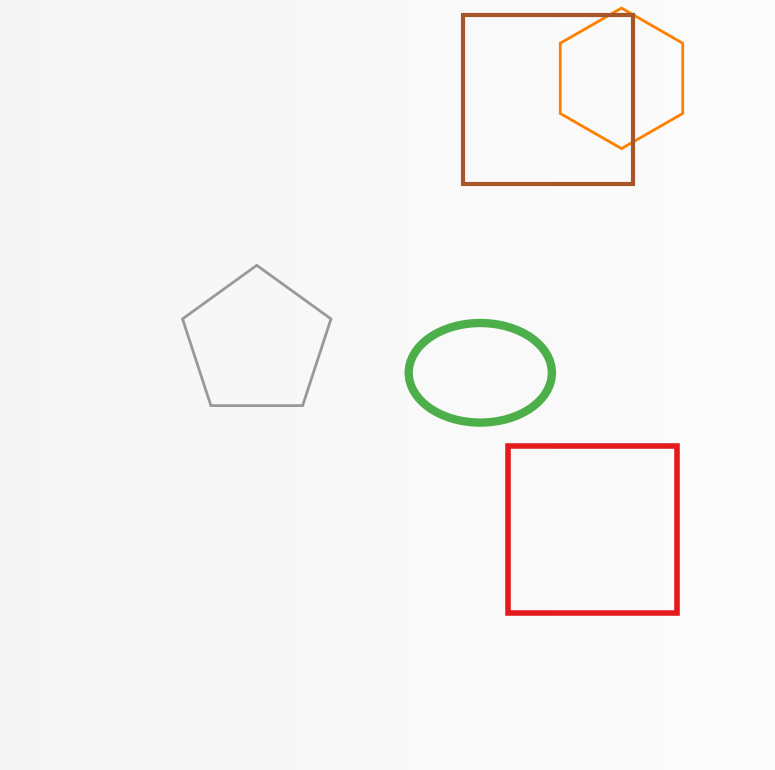[{"shape": "square", "thickness": 2, "radius": 0.54, "center": [0.764, 0.312]}, {"shape": "oval", "thickness": 3, "radius": 0.46, "center": [0.62, 0.516]}, {"shape": "hexagon", "thickness": 1, "radius": 0.46, "center": [0.802, 0.898]}, {"shape": "square", "thickness": 1.5, "radius": 0.55, "center": [0.707, 0.871]}, {"shape": "pentagon", "thickness": 1, "radius": 0.5, "center": [0.331, 0.555]}]